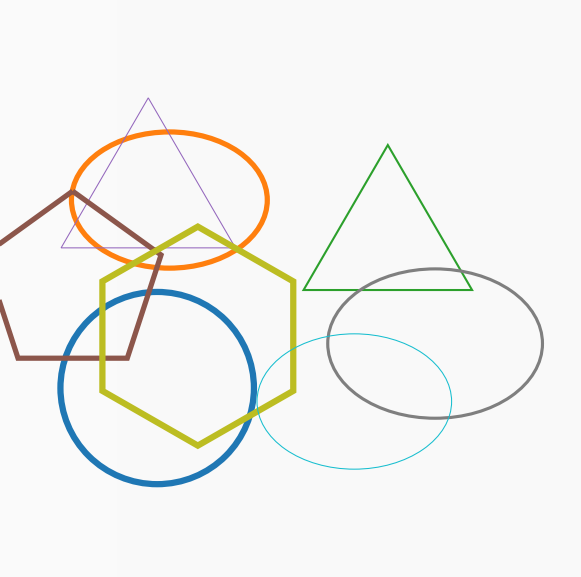[{"shape": "circle", "thickness": 3, "radius": 0.83, "center": [0.27, 0.327]}, {"shape": "oval", "thickness": 2.5, "radius": 0.84, "center": [0.291, 0.653]}, {"shape": "triangle", "thickness": 1, "radius": 0.84, "center": [0.667, 0.581]}, {"shape": "triangle", "thickness": 0.5, "radius": 0.87, "center": [0.255, 0.657]}, {"shape": "pentagon", "thickness": 2.5, "radius": 0.8, "center": [0.125, 0.508]}, {"shape": "oval", "thickness": 1.5, "radius": 0.92, "center": [0.749, 0.404]}, {"shape": "hexagon", "thickness": 3, "radius": 0.95, "center": [0.34, 0.417]}, {"shape": "oval", "thickness": 0.5, "radius": 0.84, "center": [0.61, 0.304]}]